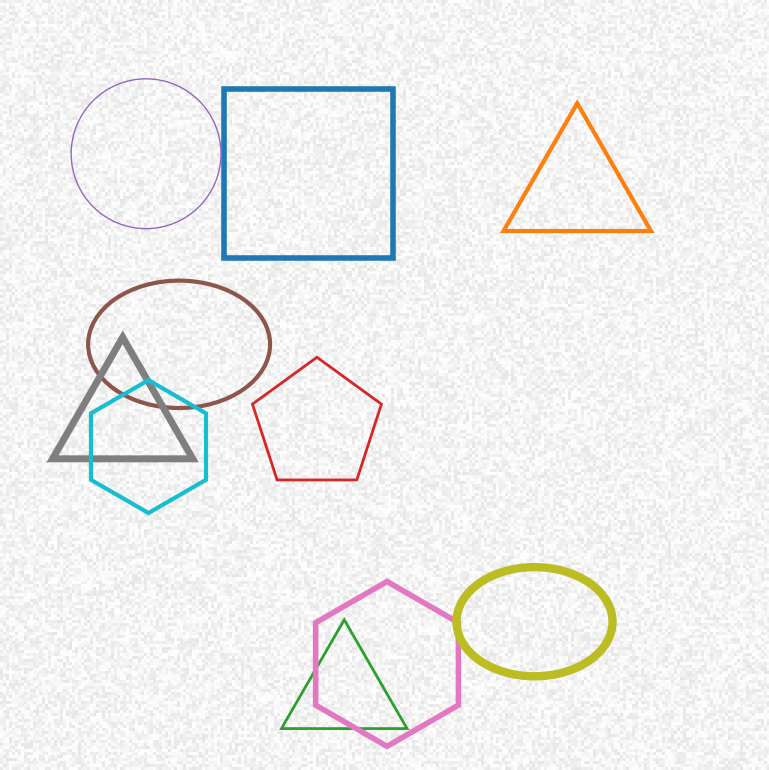[{"shape": "square", "thickness": 2, "radius": 0.55, "center": [0.401, 0.775]}, {"shape": "triangle", "thickness": 1.5, "radius": 0.55, "center": [0.75, 0.755]}, {"shape": "triangle", "thickness": 1, "radius": 0.47, "center": [0.447, 0.101]}, {"shape": "pentagon", "thickness": 1, "radius": 0.44, "center": [0.412, 0.448]}, {"shape": "circle", "thickness": 0.5, "radius": 0.49, "center": [0.19, 0.8]}, {"shape": "oval", "thickness": 1.5, "radius": 0.59, "center": [0.233, 0.553]}, {"shape": "hexagon", "thickness": 2, "radius": 0.54, "center": [0.503, 0.138]}, {"shape": "triangle", "thickness": 2.5, "radius": 0.53, "center": [0.159, 0.457]}, {"shape": "oval", "thickness": 3, "radius": 0.51, "center": [0.694, 0.193]}, {"shape": "hexagon", "thickness": 1.5, "radius": 0.43, "center": [0.193, 0.42]}]